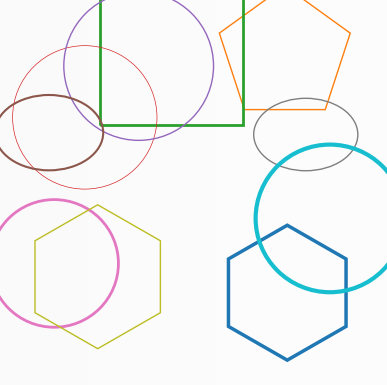[{"shape": "hexagon", "thickness": 2.5, "radius": 0.88, "center": [0.741, 0.24]}, {"shape": "pentagon", "thickness": 1, "radius": 0.89, "center": [0.735, 0.859]}, {"shape": "square", "thickness": 2, "radius": 0.92, "center": [0.442, 0.86]}, {"shape": "circle", "thickness": 0.5, "radius": 0.93, "center": [0.219, 0.695]}, {"shape": "circle", "thickness": 1, "radius": 0.97, "center": [0.358, 0.829]}, {"shape": "oval", "thickness": 1.5, "radius": 0.7, "center": [0.127, 0.655]}, {"shape": "circle", "thickness": 2, "radius": 0.83, "center": [0.14, 0.316]}, {"shape": "oval", "thickness": 1, "radius": 0.67, "center": [0.789, 0.651]}, {"shape": "hexagon", "thickness": 1, "radius": 0.93, "center": [0.252, 0.281]}, {"shape": "circle", "thickness": 3, "radius": 0.96, "center": [0.851, 0.433]}]